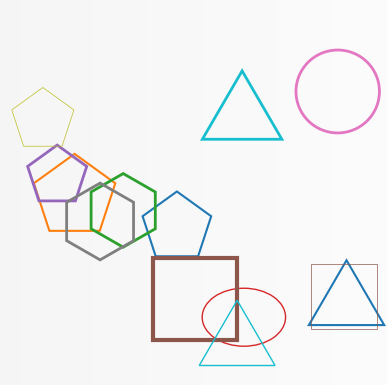[{"shape": "triangle", "thickness": 1.5, "radius": 0.56, "center": [0.894, 0.212]}, {"shape": "pentagon", "thickness": 1.5, "radius": 0.47, "center": [0.457, 0.41]}, {"shape": "pentagon", "thickness": 1.5, "radius": 0.55, "center": [0.192, 0.49]}, {"shape": "hexagon", "thickness": 2, "radius": 0.48, "center": [0.318, 0.454]}, {"shape": "oval", "thickness": 1, "radius": 0.54, "center": [0.629, 0.176]}, {"shape": "pentagon", "thickness": 2, "radius": 0.4, "center": [0.148, 0.543]}, {"shape": "square", "thickness": 3, "radius": 0.54, "center": [0.503, 0.223]}, {"shape": "square", "thickness": 0.5, "radius": 0.43, "center": [0.888, 0.23]}, {"shape": "circle", "thickness": 2, "radius": 0.54, "center": [0.872, 0.762]}, {"shape": "hexagon", "thickness": 2, "radius": 0.5, "center": [0.258, 0.425]}, {"shape": "pentagon", "thickness": 0.5, "radius": 0.42, "center": [0.111, 0.688]}, {"shape": "triangle", "thickness": 2, "radius": 0.59, "center": [0.625, 0.698]}, {"shape": "triangle", "thickness": 1, "radius": 0.56, "center": [0.612, 0.107]}]